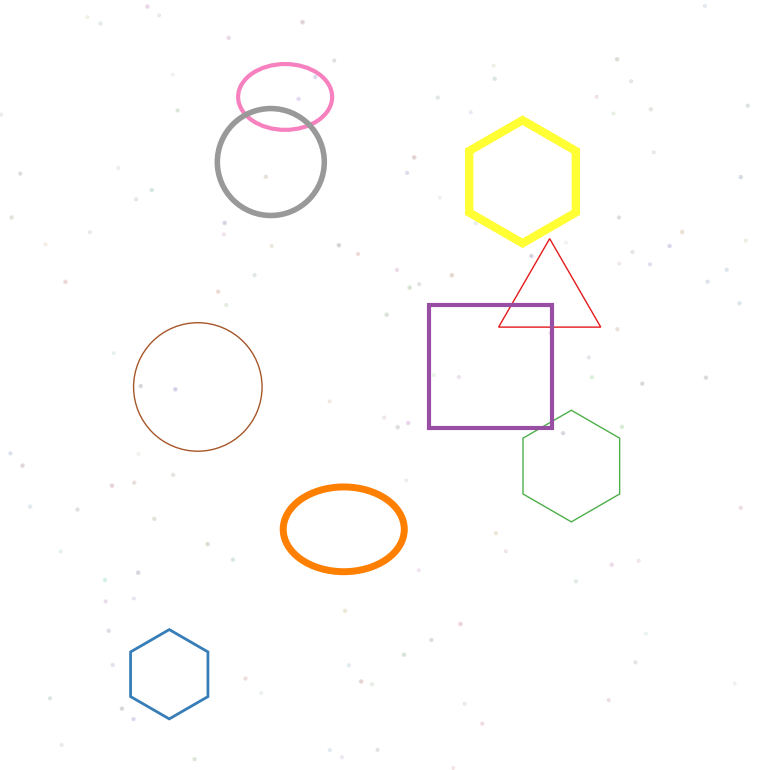[{"shape": "triangle", "thickness": 0.5, "radius": 0.38, "center": [0.714, 0.613]}, {"shape": "hexagon", "thickness": 1, "radius": 0.29, "center": [0.22, 0.124]}, {"shape": "hexagon", "thickness": 0.5, "radius": 0.36, "center": [0.742, 0.395]}, {"shape": "square", "thickness": 1.5, "radius": 0.4, "center": [0.637, 0.524]}, {"shape": "oval", "thickness": 2.5, "radius": 0.39, "center": [0.446, 0.313]}, {"shape": "hexagon", "thickness": 3, "radius": 0.4, "center": [0.679, 0.764]}, {"shape": "circle", "thickness": 0.5, "radius": 0.42, "center": [0.257, 0.497]}, {"shape": "oval", "thickness": 1.5, "radius": 0.31, "center": [0.37, 0.874]}, {"shape": "circle", "thickness": 2, "radius": 0.35, "center": [0.352, 0.79]}]